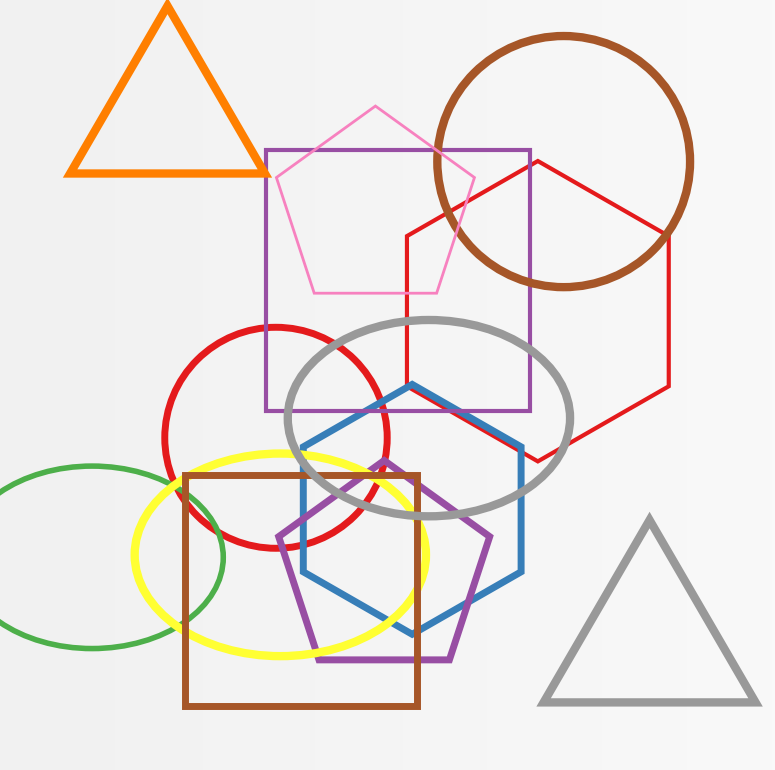[{"shape": "hexagon", "thickness": 1.5, "radius": 0.98, "center": [0.694, 0.596]}, {"shape": "circle", "thickness": 2.5, "radius": 0.72, "center": [0.356, 0.431]}, {"shape": "hexagon", "thickness": 2.5, "radius": 0.81, "center": [0.532, 0.339]}, {"shape": "oval", "thickness": 2, "radius": 0.85, "center": [0.119, 0.276]}, {"shape": "pentagon", "thickness": 2.5, "radius": 0.72, "center": [0.496, 0.259]}, {"shape": "square", "thickness": 1.5, "radius": 0.85, "center": [0.514, 0.636]}, {"shape": "triangle", "thickness": 3, "radius": 0.73, "center": [0.216, 0.847]}, {"shape": "oval", "thickness": 3, "radius": 0.94, "center": [0.362, 0.279]}, {"shape": "circle", "thickness": 3, "radius": 0.82, "center": [0.727, 0.79]}, {"shape": "square", "thickness": 2.5, "radius": 0.75, "center": [0.388, 0.233]}, {"shape": "pentagon", "thickness": 1, "radius": 0.67, "center": [0.484, 0.728]}, {"shape": "triangle", "thickness": 3, "radius": 0.79, "center": [0.838, 0.167]}, {"shape": "oval", "thickness": 3, "radius": 0.91, "center": [0.553, 0.457]}]